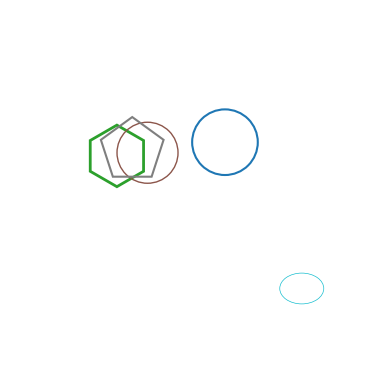[{"shape": "circle", "thickness": 1.5, "radius": 0.43, "center": [0.584, 0.631]}, {"shape": "hexagon", "thickness": 2, "radius": 0.4, "center": [0.304, 0.595]}, {"shape": "circle", "thickness": 1, "radius": 0.4, "center": [0.383, 0.603]}, {"shape": "pentagon", "thickness": 1.5, "radius": 0.43, "center": [0.343, 0.61]}, {"shape": "oval", "thickness": 0.5, "radius": 0.29, "center": [0.784, 0.251]}]